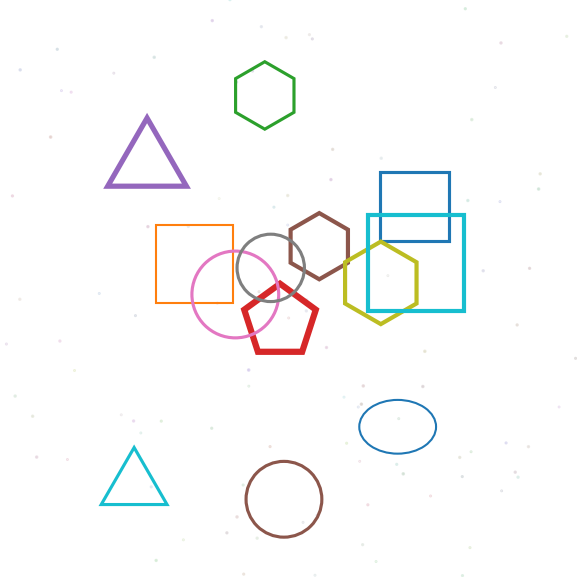[{"shape": "square", "thickness": 1.5, "radius": 0.3, "center": [0.718, 0.641]}, {"shape": "oval", "thickness": 1, "radius": 0.33, "center": [0.689, 0.26]}, {"shape": "square", "thickness": 1, "radius": 0.33, "center": [0.336, 0.542]}, {"shape": "hexagon", "thickness": 1.5, "radius": 0.29, "center": [0.459, 0.834]}, {"shape": "pentagon", "thickness": 3, "radius": 0.33, "center": [0.485, 0.443]}, {"shape": "triangle", "thickness": 2.5, "radius": 0.39, "center": [0.255, 0.716]}, {"shape": "circle", "thickness": 1.5, "radius": 0.33, "center": [0.492, 0.135]}, {"shape": "hexagon", "thickness": 2, "radius": 0.29, "center": [0.553, 0.573]}, {"shape": "circle", "thickness": 1.5, "radius": 0.38, "center": [0.407, 0.489]}, {"shape": "circle", "thickness": 1.5, "radius": 0.29, "center": [0.469, 0.535]}, {"shape": "hexagon", "thickness": 2, "radius": 0.36, "center": [0.659, 0.509]}, {"shape": "triangle", "thickness": 1.5, "radius": 0.33, "center": [0.232, 0.158]}, {"shape": "square", "thickness": 2, "radius": 0.42, "center": [0.72, 0.544]}]